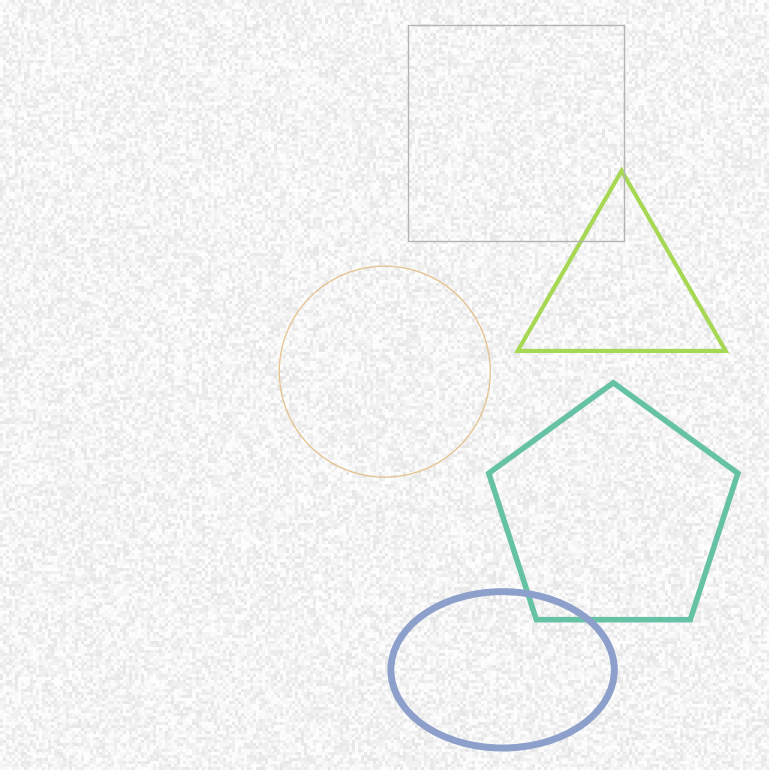[{"shape": "pentagon", "thickness": 2, "radius": 0.85, "center": [0.797, 0.333]}, {"shape": "oval", "thickness": 2.5, "radius": 0.73, "center": [0.653, 0.13]}, {"shape": "triangle", "thickness": 1.5, "radius": 0.78, "center": [0.807, 0.622]}, {"shape": "circle", "thickness": 0.5, "radius": 0.69, "center": [0.5, 0.517]}, {"shape": "square", "thickness": 0.5, "radius": 0.7, "center": [0.67, 0.827]}]